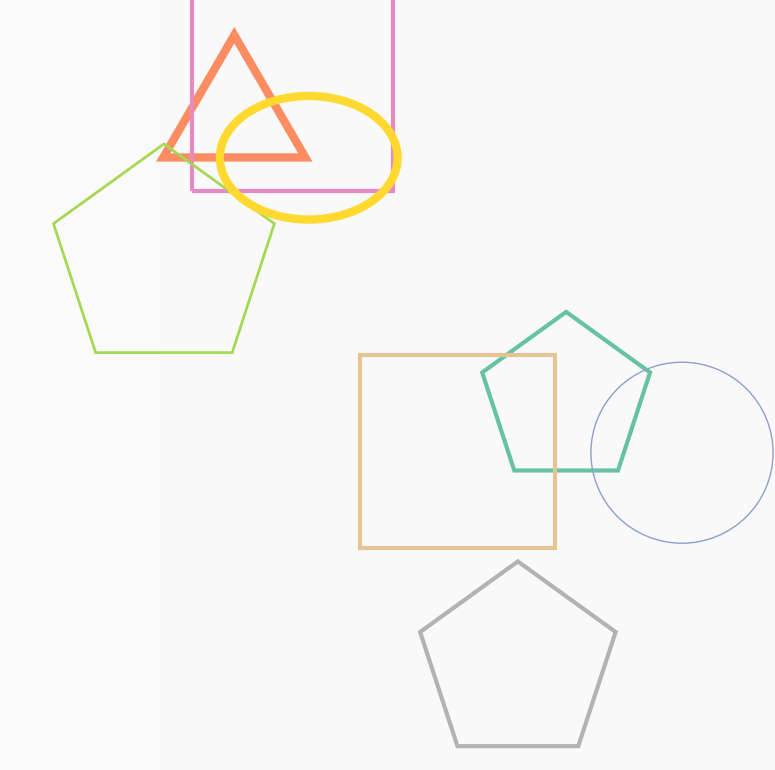[{"shape": "pentagon", "thickness": 1.5, "radius": 0.57, "center": [0.731, 0.481]}, {"shape": "triangle", "thickness": 3, "radius": 0.53, "center": [0.302, 0.848]}, {"shape": "circle", "thickness": 0.5, "radius": 0.59, "center": [0.88, 0.412]}, {"shape": "square", "thickness": 1.5, "radius": 0.65, "center": [0.377, 0.881]}, {"shape": "pentagon", "thickness": 1, "radius": 0.75, "center": [0.212, 0.663]}, {"shape": "oval", "thickness": 3, "radius": 0.57, "center": [0.398, 0.795]}, {"shape": "square", "thickness": 1.5, "radius": 0.63, "center": [0.59, 0.414]}, {"shape": "pentagon", "thickness": 1.5, "radius": 0.66, "center": [0.668, 0.138]}]